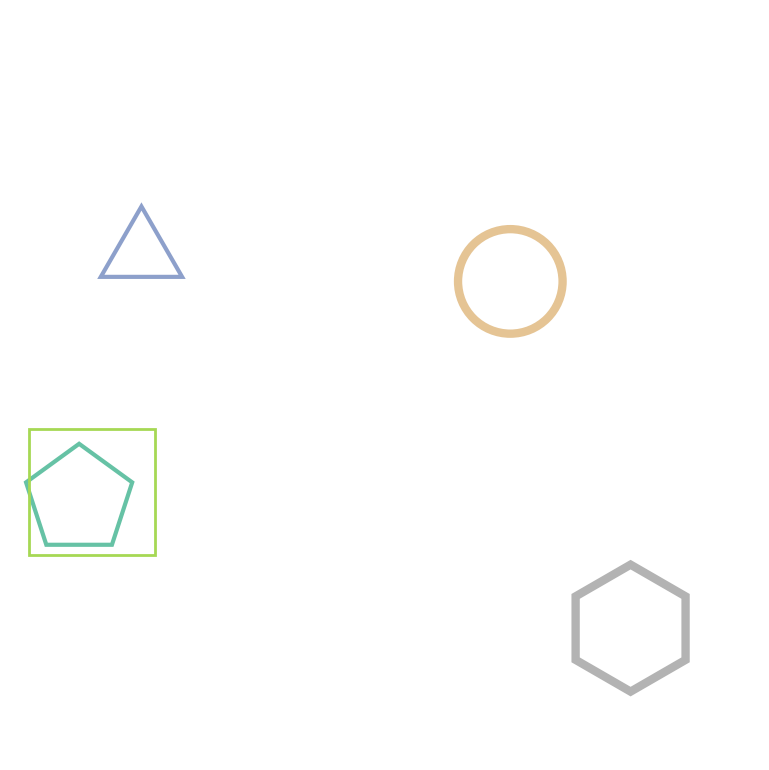[{"shape": "pentagon", "thickness": 1.5, "radius": 0.36, "center": [0.103, 0.351]}, {"shape": "triangle", "thickness": 1.5, "radius": 0.3, "center": [0.184, 0.671]}, {"shape": "square", "thickness": 1, "radius": 0.41, "center": [0.12, 0.361]}, {"shape": "circle", "thickness": 3, "radius": 0.34, "center": [0.663, 0.635]}, {"shape": "hexagon", "thickness": 3, "radius": 0.41, "center": [0.819, 0.184]}]